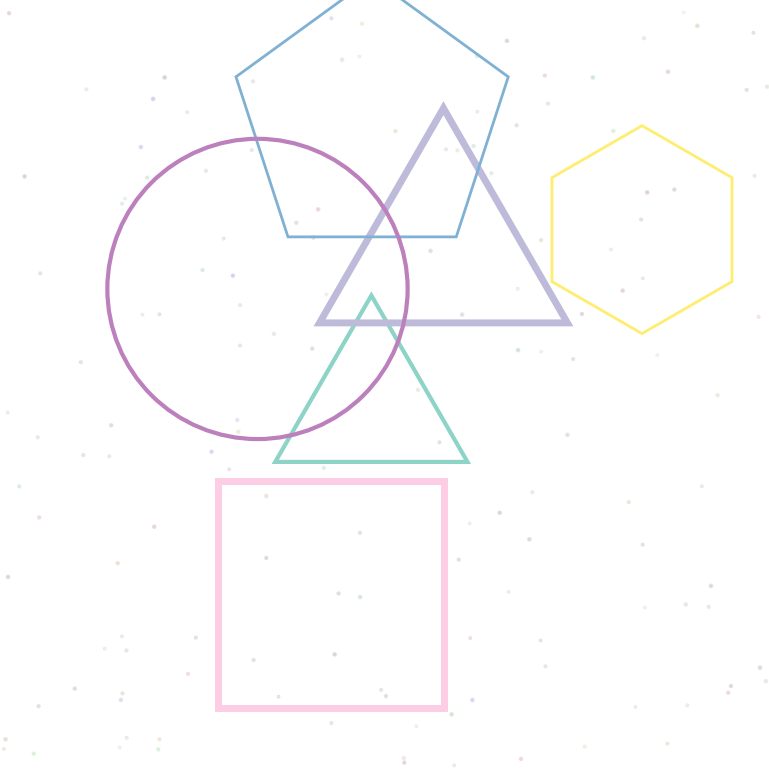[{"shape": "triangle", "thickness": 1.5, "radius": 0.72, "center": [0.482, 0.472]}, {"shape": "triangle", "thickness": 2.5, "radius": 0.93, "center": [0.576, 0.674]}, {"shape": "pentagon", "thickness": 1, "radius": 0.93, "center": [0.483, 0.843]}, {"shape": "square", "thickness": 2.5, "radius": 0.74, "center": [0.43, 0.228]}, {"shape": "circle", "thickness": 1.5, "radius": 0.97, "center": [0.334, 0.625]}, {"shape": "hexagon", "thickness": 1, "radius": 0.68, "center": [0.834, 0.702]}]